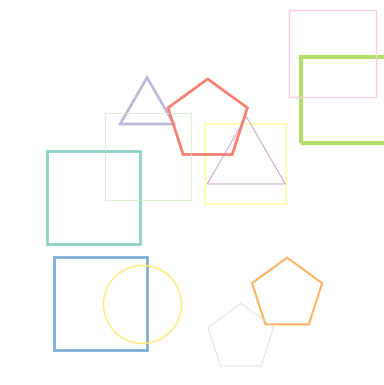[{"shape": "square", "thickness": 2, "radius": 0.6, "center": [0.243, 0.487]}, {"shape": "square", "thickness": 1.5, "radius": 0.52, "center": [0.638, 0.574]}, {"shape": "triangle", "thickness": 2, "radius": 0.4, "center": [0.382, 0.718]}, {"shape": "pentagon", "thickness": 2, "radius": 0.54, "center": [0.54, 0.686]}, {"shape": "square", "thickness": 2, "radius": 0.6, "center": [0.261, 0.211]}, {"shape": "pentagon", "thickness": 1.5, "radius": 0.48, "center": [0.746, 0.235]}, {"shape": "square", "thickness": 3, "radius": 0.56, "center": [0.894, 0.74]}, {"shape": "square", "thickness": 1, "radius": 0.56, "center": [0.863, 0.862]}, {"shape": "pentagon", "thickness": 0.5, "radius": 0.45, "center": [0.626, 0.122]}, {"shape": "triangle", "thickness": 0.5, "radius": 0.58, "center": [0.64, 0.581]}, {"shape": "square", "thickness": 0.5, "radius": 0.56, "center": [0.385, 0.594]}, {"shape": "circle", "thickness": 1, "radius": 0.51, "center": [0.37, 0.209]}]